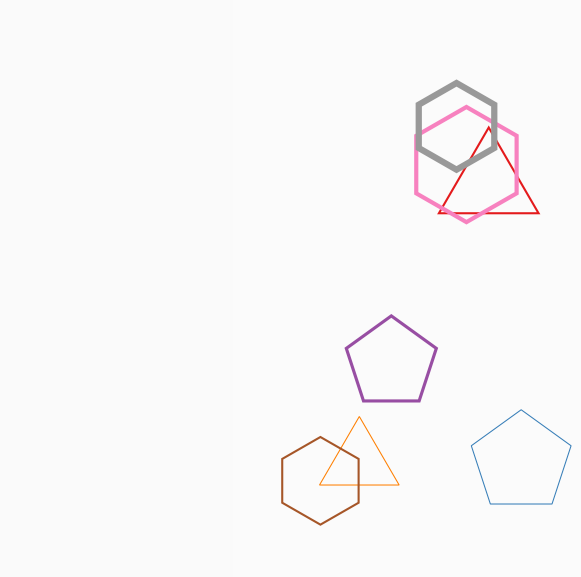[{"shape": "triangle", "thickness": 1, "radius": 0.49, "center": [0.841, 0.679]}, {"shape": "pentagon", "thickness": 0.5, "radius": 0.45, "center": [0.897, 0.199]}, {"shape": "pentagon", "thickness": 1.5, "radius": 0.41, "center": [0.673, 0.371]}, {"shape": "triangle", "thickness": 0.5, "radius": 0.4, "center": [0.618, 0.199]}, {"shape": "hexagon", "thickness": 1, "radius": 0.38, "center": [0.551, 0.167]}, {"shape": "hexagon", "thickness": 2, "radius": 0.5, "center": [0.802, 0.714]}, {"shape": "hexagon", "thickness": 3, "radius": 0.38, "center": [0.785, 0.78]}]